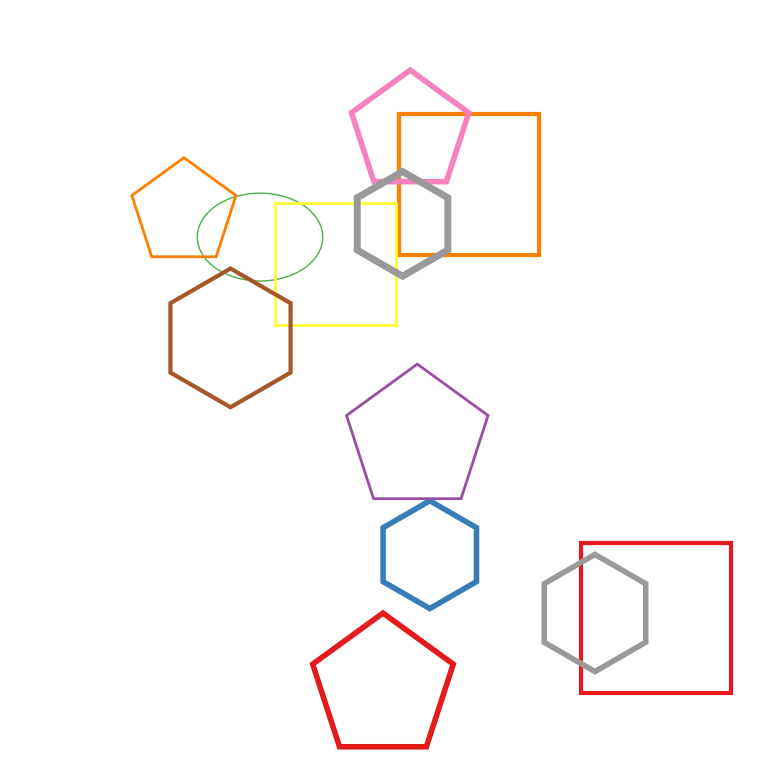[{"shape": "square", "thickness": 1.5, "radius": 0.49, "center": [0.851, 0.197]}, {"shape": "pentagon", "thickness": 2, "radius": 0.48, "center": [0.497, 0.108]}, {"shape": "hexagon", "thickness": 2, "radius": 0.35, "center": [0.558, 0.28]}, {"shape": "oval", "thickness": 0.5, "radius": 0.41, "center": [0.338, 0.692]}, {"shape": "pentagon", "thickness": 1, "radius": 0.48, "center": [0.542, 0.431]}, {"shape": "pentagon", "thickness": 1, "radius": 0.36, "center": [0.239, 0.724]}, {"shape": "square", "thickness": 1.5, "radius": 0.46, "center": [0.609, 0.76]}, {"shape": "square", "thickness": 1, "radius": 0.4, "center": [0.436, 0.657]}, {"shape": "hexagon", "thickness": 1.5, "radius": 0.45, "center": [0.299, 0.561]}, {"shape": "pentagon", "thickness": 2, "radius": 0.4, "center": [0.533, 0.829]}, {"shape": "hexagon", "thickness": 2.5, "radius": 0.34, "center": [0.523, 0.709]}, {"shape": "hexagon", "thickness": 2, "radius": 0.38, "center": [0.773, 0.204]}]